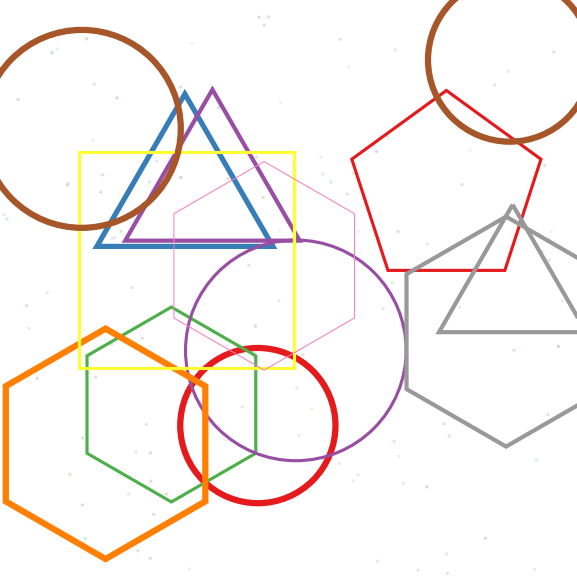[{"shape": "circle", "thickness": 3, "radius": 0.67, "center": [0.446, 0.262]}, {"shape": "pentagon", "thickness": 1.5, "radius": 0.86, "center": [0.773, 0.67]}, {"shape": "triangle", "thickness": 2.5, "radius": 0.88, "center": [0.32, 0.66]}, {"shape": "hexagon", "thickness": 1.5, "radius": 0.84, "center": [0.297, 0.299]}, {"shape": "circle", "thickness": 1.5, "radius": 0.96, "center": [0.512, 0.392]}, {"shape": "triangle", "thickness": 2, "radius": 0.87, "center": [0.368, 0.67]}, {"shape": "hexagon", "thickness": 3, "radius": 1.0, "center": [0.183, 0.231]}, {"shape": "square", "thickness": 1.5, "radius": 0.93, "center": [0.323, 0.549]}, {"shape": "circle", "thickness": 3, "radius": 0.71, "center": [0.883, 0.895]}, {"shape": "circle", "thickness": 3, "radius": 0.86, "center": [0.142, 0.776]}, {"shape": "hexagon", "thickness": 0.5, "radius": 0.9, "center": [0.457, 0.539]}, {"shape": "triangle", "thickness": 2, "radius": 0.74, "center": [0.888, 0.498]}, {"shape": "hexagon", "thickness": 2, "radius": 1.0, "center": [0.876, 0.425]}]